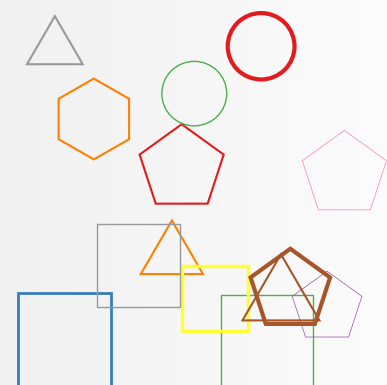[{"shape": "pentagon", "thickness": 1.5, "radius": 0.57, "center": [0.469, 0.563]}, {"shape": "circle", "thickness": 3, "radius": 0.43, "center": [0.674, 0.88]}, {"shape": "square", "thickness": 2, "radius": 0.6, "center": [0.167, 0.118]}, {"shape": "square", "thickness": 1, "radius": 0.59, "center": [0.689, 0.115]}, {"shape": "circle", "thickness": 1, "radius": 0.42, "center": [0.501, 0.757]}, {"shape": "pentagon", "thickness": 0.5, "radius": 0.47, "center": [0.844, 0.201]}, {"shape": "triangle", "thickness": 1.5, "radius": 0.46, "center": [0.444, 0.335]}, {"shape": "hexagon", "thickness": 1.5, "radius": 0.52, "center": [0.242, 0.691]}, {"shape": "square", "thickness": 2.5, "radius": 0.42, "center": [0.555, 0.225]}, {"shape": "triangle", "thickness": 1.5, "radius": 0.57, "center": [0.725, 0.225]}, {"shape": "pentagon", "thickness": 3, "radius": 0.54, "center": [0.749, 0.246]}, {"shape": "pentagon", "thickness": 0.5, "radius": 0.57, "center": [0.889, 0.547]}, {"shape": "triangle", "thickness": 1.5, "radius": 0.42, "center": [0.142, 0.875]}, {"shape": "square", "thickness": 1, "radius": 0.54, "center": [0.357, 0.309]}]